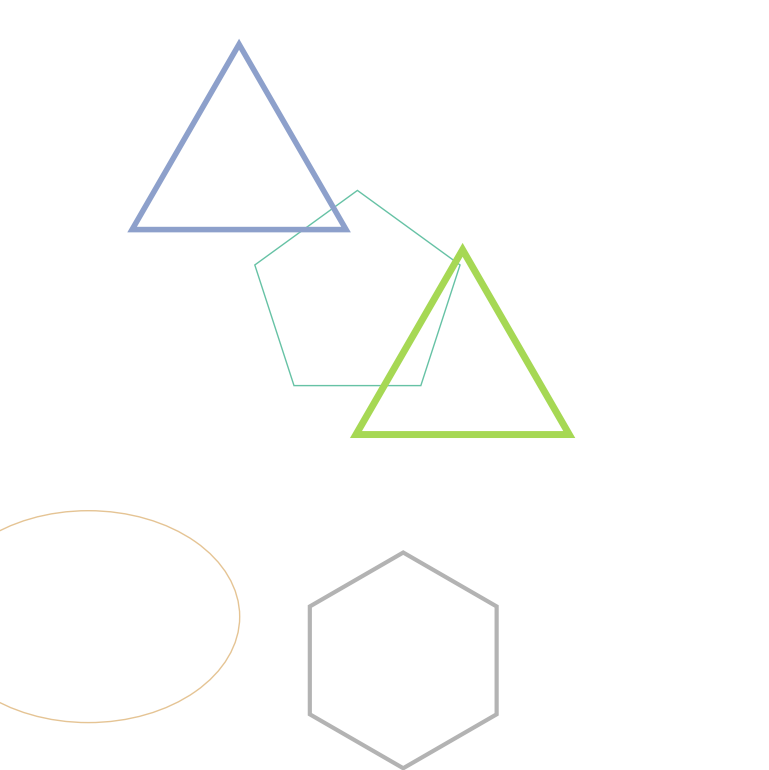[{"shape": "pentagon", "thickness": 0.5, "radius": 0.7, "center": [0.464, 0.613]}, {"shape": "triangle", "thickness": 2, "radius": 0.8, "center": [0.31, 0.782]}, {"shape": "triangle", "thickness": 2.5, "radius": 0.8, "center": [0.601, 0.516]}, {"shape": "oval", "thickness": 0.5, "radius": 0.98, "center": [0.115, 0.199]}, {"shape": "hexagon", "thickness": 1.5, "radius": 0.7, "center": [0.524, 0.142]}]